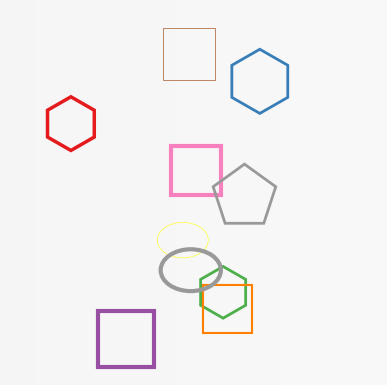[{"shape": "hexagon", "thickness": 2.5, "radius": 0.35, "center": [0.183, 0.679]}, {"shape": "hexagon", "thickness": 2, "radius": 0.42, "center": [0.67, 0.789]}, {"shape": "hexagon", "thickness": 2, "radius": 0.34, "center": [0.576, 0.241]}, {"shape": "square", "thickness": 3, "radius": 0.36, "center": [0.326, 0.12]}, {"shape": "square", "thickness": 1.5, "radius": 0.31, "center": [0.587, 0.198]}, {"shape": "oval", "thickness": 0.5, "radius": 0.33, "center": [0.472, 0.376]}, {"shape": "square", "thickness": 0.5, "radius": 0.34, "center": [0.488, 0.859]}, {"shape": "square", "thickness": 3, "radius": 0.32, "center": [0.505, 0.557]}, {"shape": "pentagon", "thickness": 2, "radius": 0.42, "center": [0.631, 0.489]}, {"shape": "oval", "thickness": 3, "radius": 0.39, "center": [0.492, 0.298]}]